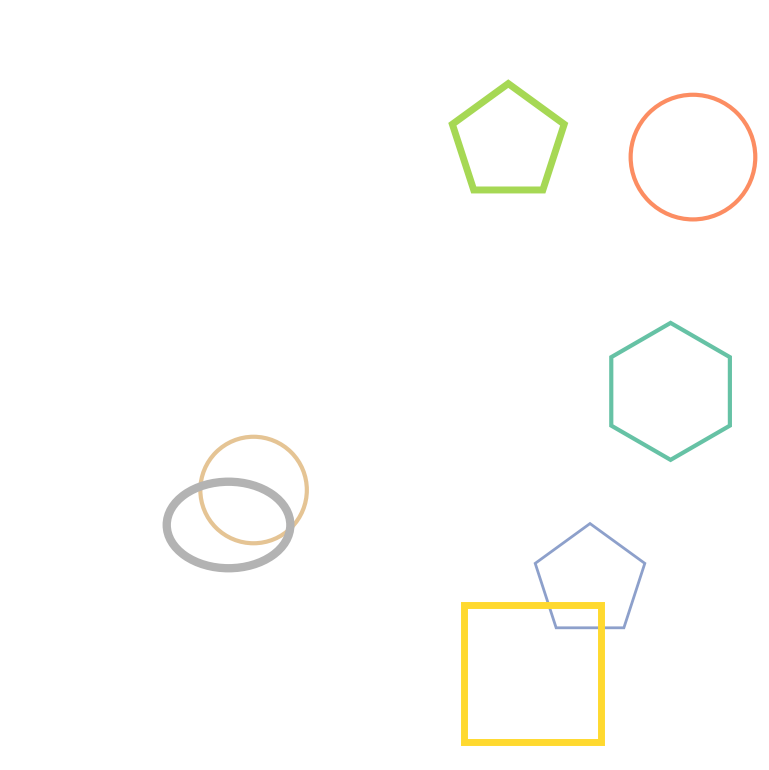[{"shape": "hexagon", "thickness": 1.5, "radius": 0.44, "center": [0.871, 0.492]}, {"shape": "circle", "thickness": 1.5, "radius": 0.4, "center": [0.9, 0.796]}, {"shape": "pentagon", "thickness": 1, "radius": 0.37, "center": [0.766, 0.245]}, {"shape": "pentagon", "thickness": 2.5, "radius": 0.38, "center": [0.66, 0.815]}, {"shape": "square", "thickness": 2.5, "radius": 0.45, "center": [0.691, 0.125]}, {"shape": "circle", "thickness": 1.5, "radius": 0.35, "center": [0.329, 0.364]}, {"shape": "oval", "thickness": 3, "radius": 0.4, "center": [0.297, 0.318]}]